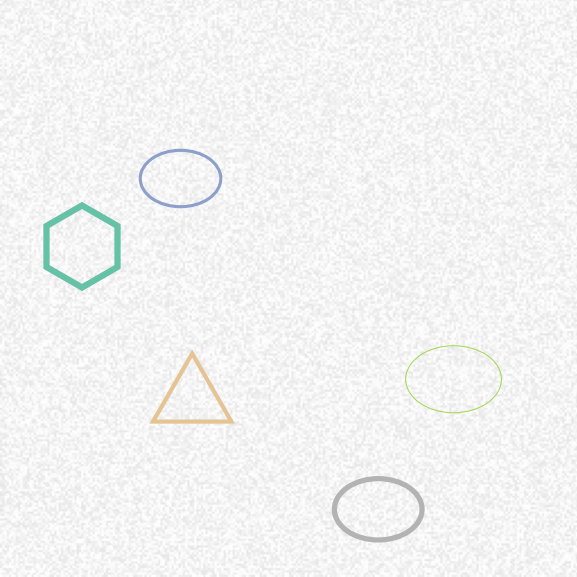[{"shape": "hexagon", "thickness": 3, "radius": 0.36, "center": [0.142, 0.572]}, {"shape": "oval", "thickness": 1.5, "radius": 0.35, "center": [0.313, 0.69]}, {"shape": "oval", "thickness": 0.5, "radius": 0.41, "center": [0.785, 0.342]}, {"shape": "triangle", "thickness": 2, "radius": 0.39, "center": [0.333, 0.308]}, {"shape": "oval", "thickness": 2.5, "radius": 0.38, "center": [0.655, 0.117]}]